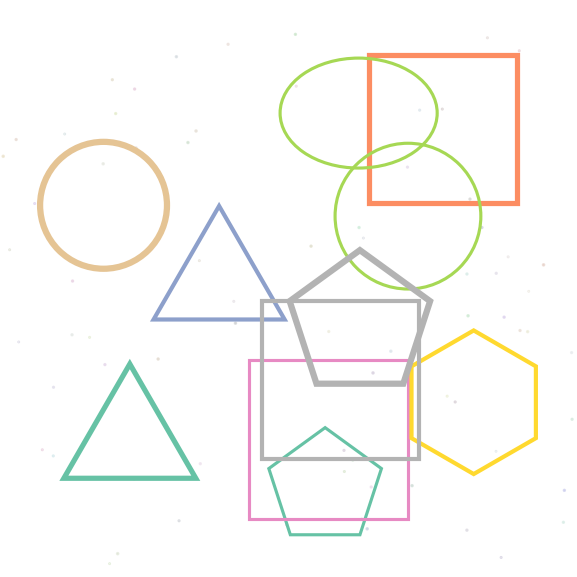[{"shape": "pentagon", "thickness": 1.5, "radius": 0.51, "center": [0.563, 0.156]}, {"shape": "triangle", "thickness": 2.5, "radius": 0.66, "center": [0.225, 0.237]}, {"shape": "square", "thickness": 2.5, "radius": 0.64, "center": [0.767, 0.776]}, {"shape": "triangle", "thickness": 2, "radius": 0.66, "center": [0.379, 0.511]}, {"shape": "square", "thickness": 1.5, "radius": 0.69, "center": [0.569, 0.238]}, {"shape": "circle", "thickness": 1.5, "radius": 0.63, "center": [0.706, 0.625]}, {"shape": "oval", "thickness": 1.5, "radius": 0.68, "center": [0.621, 0.803]}, {"shape": "hexagon", "thickness": 2, "radius": 0.62, "center": [0.82, 0.303]}, {"shape": "circle", "thickness": 3, "radius": 0.55, "center": [0.179, 0.644]}, {"shape": "pentagon", "thickness": 3, "radius": 0.64, "center": [0.623, 0.438]}, {"shape": "square", "thickness": 2, "radius": 0.68, "center": [0.59, 0.341]}]